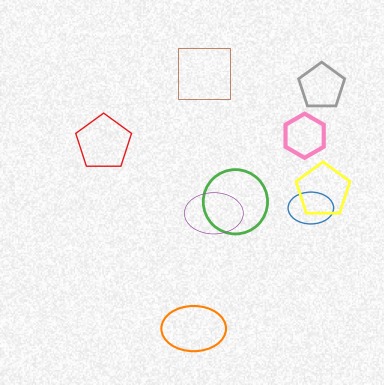[{"shape": "pentagon", "thickness": 1, "radius": 0.38, "center": [0.269, 0.63]}, {"shape": "oval", "thickness": 1, "radius": 0.3, "center": [0.807, 0.46]}, {"shape": "circle", "thickness": 2, "radius": 0.42, "center": [0.611, 0.476]}, {"shape": "oval", "thickness": 0.5, "radius": 0.38, "center": [0.555, 0.446]}, {"shape": "oval", "thickness": 1.5, "radius": 0.42, "center": [0.503, 0.147]}, {"shape": "pentagon", "thickness": 2, "radius": 0.37, "center": [0.839, 0.506]}, {"shape": "square", "thickness": 0.5, "radius": 0.34, "center": [0.53, 0.809]}, {"shape": "hexagon", "thickness": 3, "radius": 0.29, "center": [0.791, 0.647]}, {"shape": "pentagon", "thickness": 2, "radius": 0.31, "center": [0.835, 0.776]}]